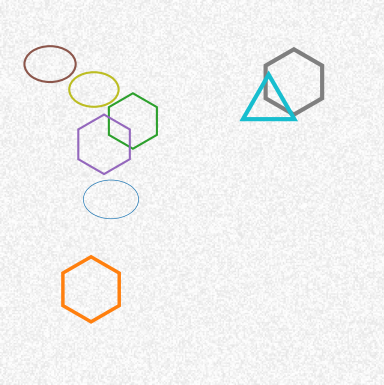[{"shape": "oval", "thickness": 0.5, "radius": 0.36, "center": [0.288, 0.482]}, {"shape": "hexagon", "thickness": 2.5, "radius": 0.42, "center": [0.237, 0.249]}, {"shape": "hexagon", "thickness": 1.5, "radius": 0.36, "center": [0.345, 0.686]}, {"shape": "hexagon", "thickness": 1.5, "radius": 0.39, "center": [0.27, 0.625]}, {"shape": "oval", "thickness": 1.5, "radius": 0.33, "center": [0.13, 0.834]}, {"shape": "hexagon", "thickness": 3, "radius": 0.42, "center": [0.763, 0.787]}, {"shape": "oval", "thickness": 1.5, "radius": 0.32, "center": [0.244, 0.768]}, {"shape": "triangle", "thickness": 3, "radius": 0.39, "center": [0.698, 0.729]}]